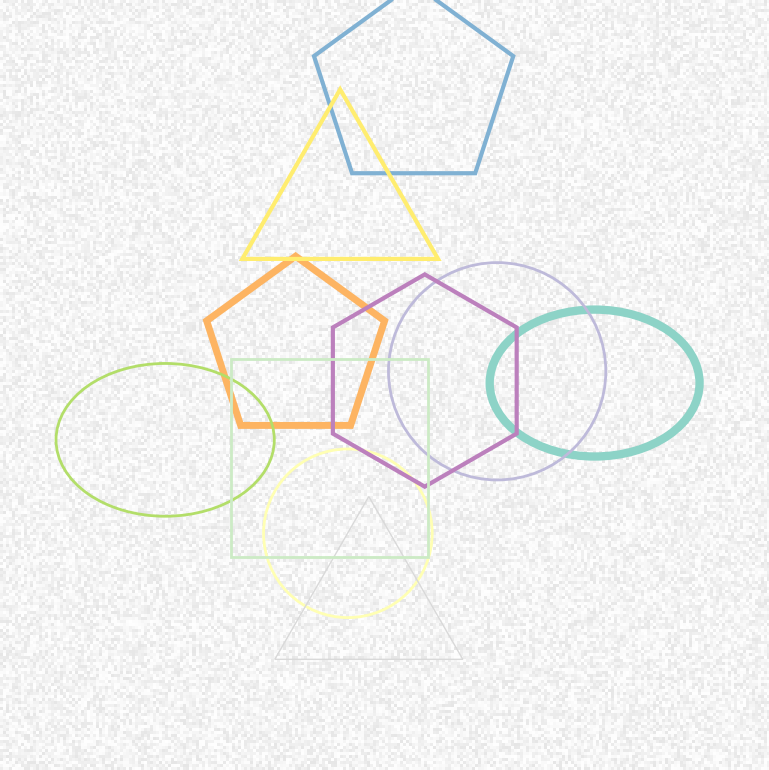[{"shape": "oval", "thickness": 3, "radius": 0.68, "center": [0.772, 0.503]}, {"shape": "circle", "thickness": 1, "radius": 0.55, "center": [0.452, 0.307]}, {"shape": "circle", "thickness": 1, "radius": 0.71, "center": [0.646, 0.518]}, {"shape": "pentagon", "thickness": 1.5, "radius": 0.68, "center": [0.537, 0.885]}, {"shape": "pentagon", "thickness": 2.5, "radius": 0.61, "center": [0.384, 0.546]}, {"shape": "oval", "thickness": 1, "radius": 0.71, "center": [0.214, 0.429]}, {"shape": "triangle", "thickness": 0.5, "radius": 0.7, "center": [0.479, 0.214]}, {"shape": "hexagon", "thickness": 1.5, "radius": 0.69, "center": [0.552, 0.506]}, {"shape": "square", "thickness": 1, "radius": 0.64, "center": [0.428, 0.405]}, {"shape": "triangle", "thickness": 1.5, "radius": 0.73, "center": [0.442, 0.737]}]